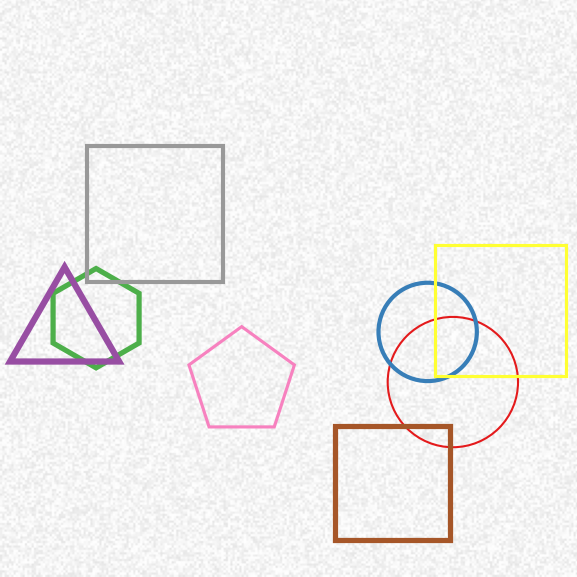[{"shape": "circle", "thickness": 1, "radius": 0.56, "center": [0.784, 0.338]}, {"shape": "circle", "thickness": 2, "radius": 0.43, "center": [0.741, 0.424]}, {"shape": "hexagon", "thickness": 2.5, "radius": 0.43, "center": [0.166, 0.448]}, {"shape": "triangle", "thickness": 3, "radius": 0.55, "center": [0.112, 0.428]}, {"shape": "square", "thickness": 1.5, "radius": 0.57, "center": [0.866, 0.461]}, {"shape": "square", "thickness": 2.5, "radius": 0.5, "center": [0.679, 0.163]}, {"shape": "pentagon", "thickness": 1.5, "radius": 0.48, "center": [0.418, 0.338]}, {"shape": "square", "thickness": 2, "radius": 0.59, "center": [0.269, 0.629]}]